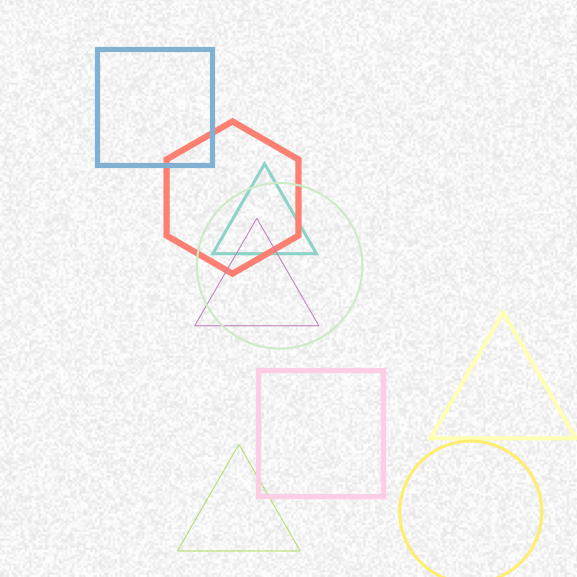[{"shape": "triangle", "thickness": 1.5, "radius": 0.52, "center": [0.458, 0.612]}, {"shape": "triangle", "thickness": 2, "radius": 0.73, "center": [0.871, 0.313]}, {"shape": "hexagon", "thickness": 3, "radius": 0.66, "center": [0.403, 0.657]}, {"shape": "square", "thickness": 2.5, "radius": 0.5, "center": [0.267, 0.813]}, {"shape": "triangle", "thickness": 0.5, "radius": 0.61, "center": [0.414, 0.107]}, {"shape": "square", "thickness": 2.5, "radius": 0.54, "center": [0.555, 0.249]}, {"shape": "triangle", "thickness": 0.5, "radius": 0.62, "center": [0.445, 0.497]}, {"shape": "circle", "thickness": 1, "radius": 0.72, "center": [0.484, 0.539]}, {"shape": "circle", "thickness": 1.5, "radius": 0.61, "center": [0.815, 0.112]}]